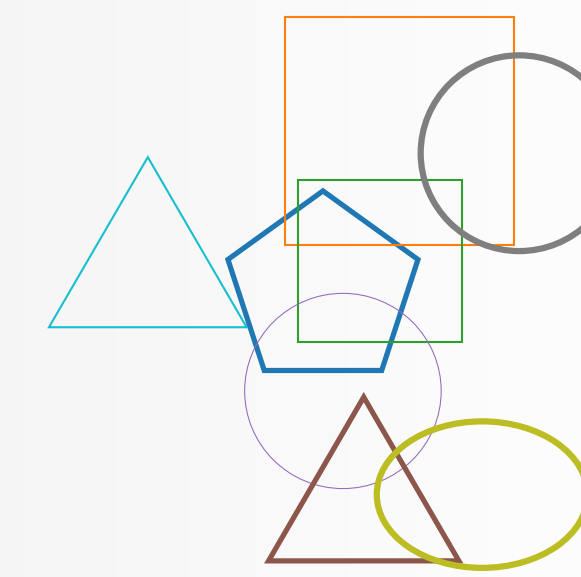[{"shape": "pentagon", "thickness": 2.5, "radius": 0.86, "center": [0.556, 0.497]}, {"shape": "square", "thickness": 1, "radius": 0.99, "center": [0.688, 0.773]}, {"shape": "square", "thickness": 1, "radius": 0.7, "center": [0.654, 0.548]}, {"shape": "circle", "thickness": 0.5, "radius": 0.85, "center": [0.59, 0.322]}, {"shape": "triangle", "thickness": 2.5, "radius": 0.95, "center": [0.626, 0.122]}, {"shape": "circle", "thickness": 3, "radius": 0.85, "center": [0.893, 0.734]}, {"shape": "oval", "thickness": 3, "radius": 0.91, "center": [0.829, 0.143]}, {"shape": "triangle", "thickness": 1, "radius": 0.98, "center": [0.254, 0.531]}]